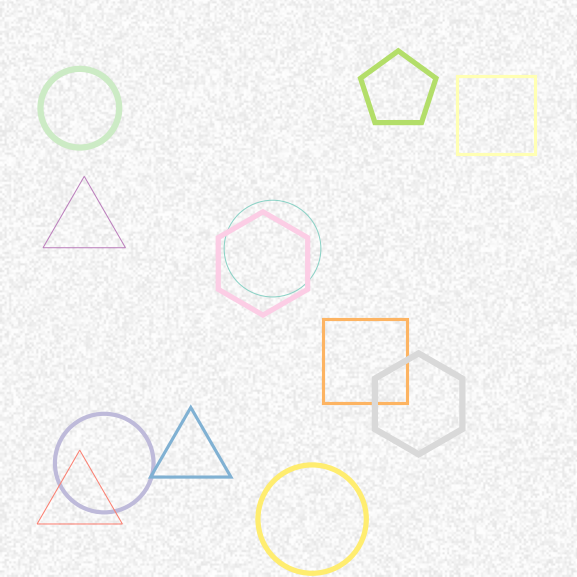[{"shape": "circle", "thickness": 0.5, "radius": 0.42, "center": [0.472, 0.569]}, {"shape": "square", "thickness": 1.5, "radius": 0.34, "center": [0.858, 0.8]}, {"shape": "circle", "thickness": 2, "radius": 0.43, "center": [0.18, 0.197]}, {"shape": "triangle", "thickness": 0.5, "radius": 0.43, "center": [0.138, 0.134]}, {"shape": "triangle", "thickness": 1.5, "radius": 0.4, "center": [0.33, 0.213]}, {"shape": "square", "thickness": 1.5, "radius": 0.36, "center": [0.632, 0.374]}, {"shape": "pentagon", "thickness": 2.5, "radius": 0.34, "center": [0.69, 0.842]}, {"shape": "hexagon", "thickness": 2.5, "radius": 0.45, "center": [0.455, 0.543]}, {"shape": "hexagon", "thickness": 3, "radius": 0.44, "center": [0.725, 0.3]}, {"shape": "triangle", "thickness": 0.5, "radius": 0.41, "center": [0.146, 0.611]}, {"shape": "circle", "thickness": 3, "radius": 0.34, "center": [0.138, 0.812]}, {"shape": "circle", "thickness": 2.5, "radius": 0.47, "center": [0.54, 0.1]}]